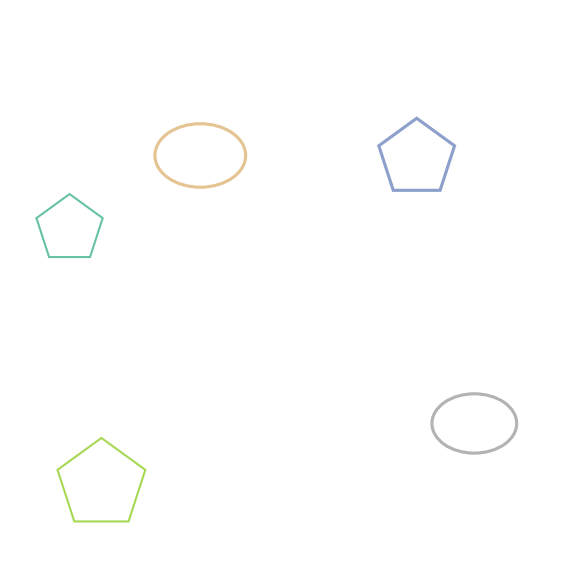[{"shape": "pentagon", "thickness": 1, "radius": 0.3, "center": [0.12, 0.603]}, {"shape": "pentagon", "thickness": 1.5, "radius": 0.34, "center": [0.722, 0.725]}, {"shape": "pentagon", "thickness": 1, "radius": 0.4, "center": [0.176, 0.161]}, {"shape": "oval", "thickness": 1.5, "radius": 0.39, "center": [0.347, 0.73]}, {"shape": "oval", "thickness": 1.5, "radius": 0.37, "center": [0.821, 0.266]}]